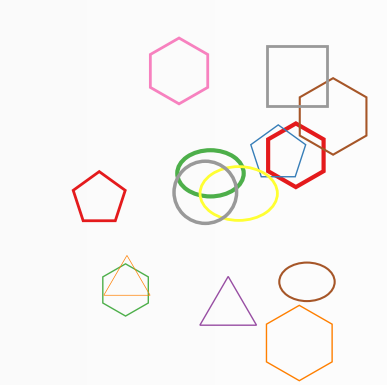[{"shape": "hexagon", "thickness": 3, "radius": 0.41, "center": [0.764, 0.597]}, {"shape": "pentagon", "thickness": 2, "radius": 0.35, "center": [0.256, 0.484]}, {"shape": "pentagon", "thickness": 1, "radius": 0.37, "center": [0.718, 0.601]}, {"shape": "oval", "thickness": 3, "radius": 0.43, "center": [0.543, 0.55]}, {"shape": "hexagon", "thickness": 1, "radius": 0.34, "center": [0.324, 0.247]}, {"shape": "triangle", "thickness": 1, "radius": 0.42, "center": [0.589, 0.198]}, {"shape": "hexagon", "thickness": 1, "radius": 0.49, "center": [0.772, 0.109]}, {"shape": "triangle", "thickness": 0.5, "radius": 0.34, "center": [0.328, 0.268]}, {"shape": "oval", "thickness": 2, "radius": 0.5, "center": [0.616, 0.497]}, {"shape": "oval", "thickness": 1.5, "radius": 0.36, "center": [0.792, 0.268]}, {"shape": "hexagon", "thickness": 1.5, "radius": 0.5, "center": [0.86, 0.698]}, {"shape": "hexagon", "thickness": 2, "radius": 0.43, "center": [0.462, 0.816]}, {"shape": "circle", "thickness": 2.5, "radius": 0.4, "center": [0.53, 0.501]}, {"shape": "square", "thickness": 2, "radius": 0.39, "center": [0.766, 0.802]}]